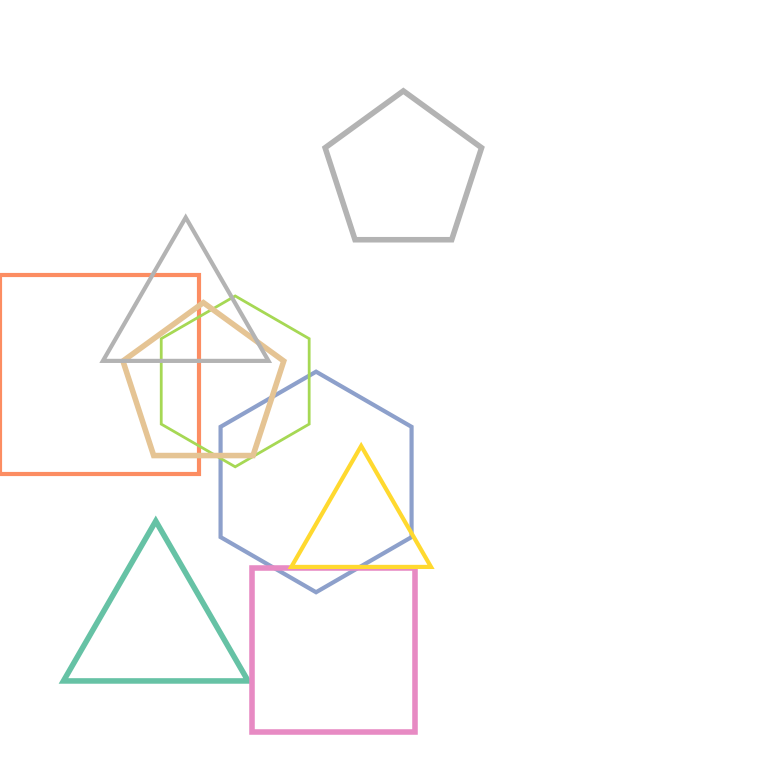[{"shape": "triangle", "thickness": 2, "radius": 0.69, "center": [0.202, 0.185]}, {"shape": "square", "thickness": 1.5, "radius": 0.65, "center": [0.129, 0.514]}, {"shape": "hexagon", "thickness": 1.5, "radius": 0.72, "center": [0.41, 0.374]}, {"shape": "square", "thickness": 2, "radius": 0.53, "center": [0.433, 0.156]}, {"shape": "hexagon", "thickness": 1, "radius": 0.55, "center": [0.305, 0.505]}, {"shape": "triangle", "thickness": 1.5, "radius": 0.52, "center": [0.469, 0.316]}, {"shape": "pentagon", "thickness": 2, "radius": 0.55, "center": [0.264, 0.497]}, {"shape": "triangle", "thickness": 1.5, "radius": 0.62, "center": [0.241, 0.593]}, {"shape": "pentagon", "thickness": 2, "radius": 0.53, "center": [0.524, 0.775]}]